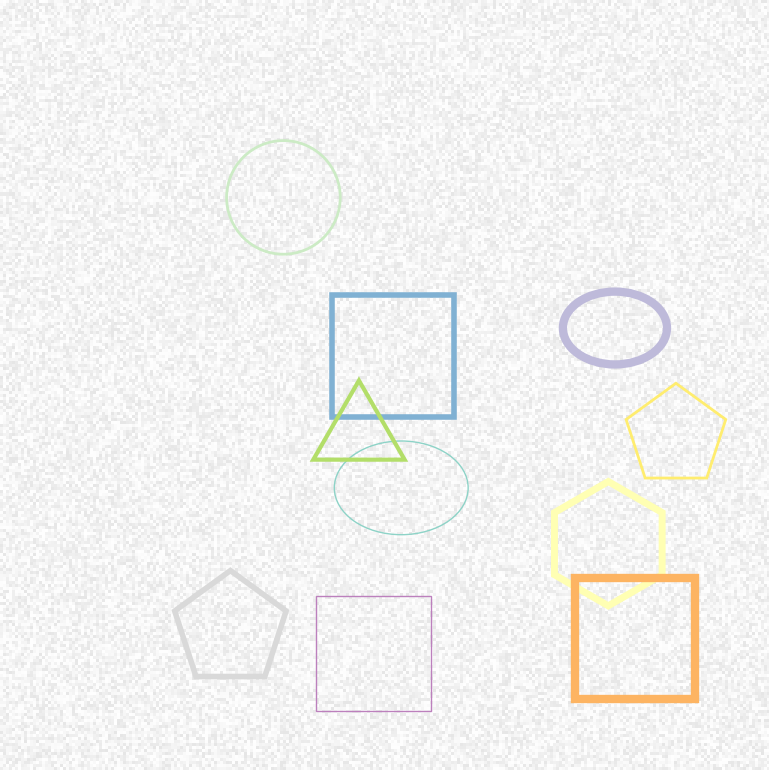[{"shape": "oval", "thickness": 0.5, "radius": 0.43, "center": [0.521, 0.366]}, {"shape": "hexagon", "thickness": 2.5, "radius": 0.4, "center": [0.79, 0.294]}, {"shape": "oval", "thickness": 3, "radius": 0.34, "center": [0.799, 0.574]}, {"shape": "square", "thickness": 2, "radius": 0.4, "center": [0.511, 0.538]}, {"shape": "square", "thickness": 3, "radius": 0.39, "center": [0.825, 0.171]}, {"shape": "triangle", "thickness": 1.5, "radius": 0.34, "center": [0.466, 0.437]}, {"shape": "pentagon", "thickness": 2, "radius": 0.38, "center": [0.299, 0.183]}, {"shape": "square", "thickness": 0.5, "radius": 0.37, "center": [0.485, 0.151]}, {"shape": "circle", "thickness": 1, "radius": 0.37, "center": [0.368, 0.744]}, {"shape": "pentagon", "thickness": 1, "radius": 0.34, "center": [0.878, 0.434]}]